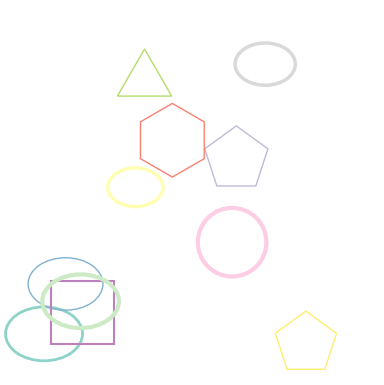[{"shape": "oval", "thickness": 2, "radius": 0.5, "center": [0.114, 0.133]}, {"shape": "oval", "thickness": 2.5, "radius": 0.36, "center": [0.352, 0.514]}, {"shape": "pentagon", "thickness": 1, "radius": 0.43, "center": [0.614, 0.587]}, {"shape": "hexagon", "thickness": 1, "radius": 0.48, "center": [0.448, 0.636]}, {"shape": "oval", "thickness": 1, "radius": 0.49, "center": [0.17, 0.262]}, {"shape": "triangle", "thickness": 1, "radius": 0.41, "center": [0.375, 0.791]}, {"shape": "circle", "thickness": 3, "radius": 0.45, "center": [0.603, 0.371]}, {"shape": "oval", "thickness": 2.5, "radius": 0.39, "center": [0.689, 0.833]}, {"shape": "square", "thickness": 1.5, "radius": 0.41, "center": [0.215, 0.189]}, {"shape": "oval", "thickness": 3, "radius": 0.5, "center": [0.209, 0.218]}, {"shape": "pentagon", "thickness": 1, "radius": 0.42, "center": [0.795, 0.108]}]